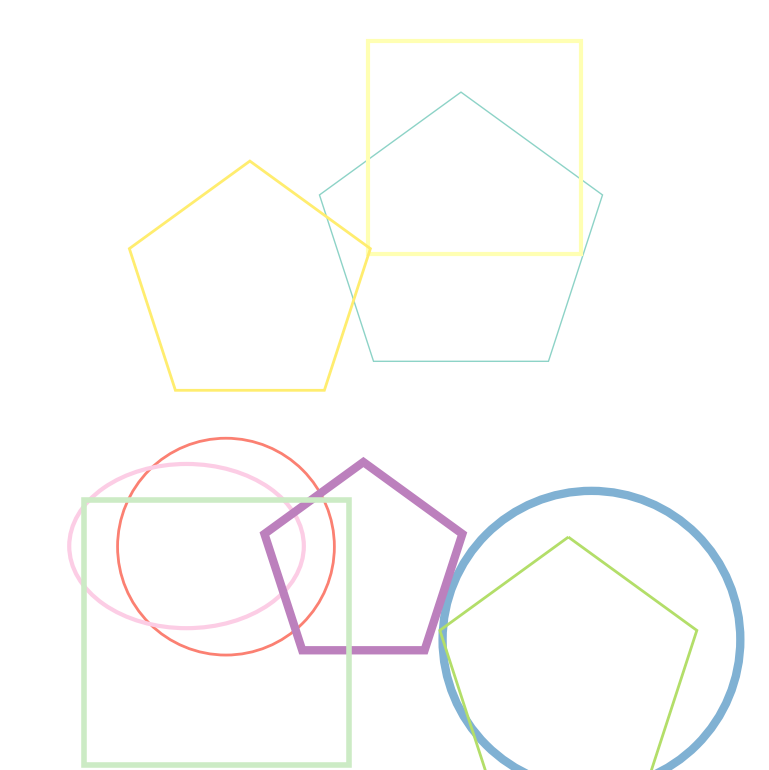[{"shape": "pentagon", "thickness": 0.5, "radius": 0.97, "center": [0.599, 0.687]}, {"shape": "square", "thickness": 1.5, "radius": 0.69, "center": [0.616, 0.809]}, {"shape": "circle", "thickness": 1, "radius": 0.7, "center": [0.293, 0.29]}, {"shape": "circle", "thickness": 3, "radius": 0.97, "center": [0.768, 0.169]}, {"shape": "pentagon", "thickness": 1, "radius": 0.88, "center": [0.738, 0.127]}, {"shape": "oval", "thickness": 1.5, "radius": 0.76, "center": [0.242, 0.291]}, {"shape": "pentagon", "thickness": 3, "radius": 0.68, "center": [0.472, 0.265]}, {"shape": "square", "thickness": 2, "radius": 0.86, "center": [0.281, 0.178]}, {"shape": "pentagon", "thickness": 1, "radius": 0.82, "center": [0.325, 0.626]}]